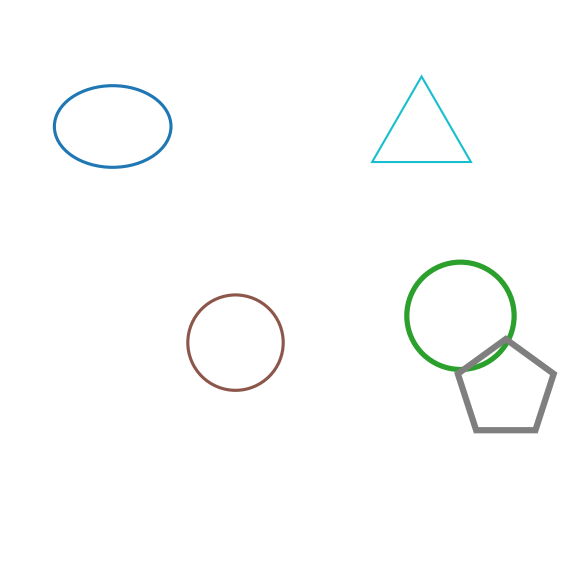[{"shape": "oval", "thickness": 1.5, "radius": 0.5, "center": [0.195, 0.78]}, {"shape": "circle", "thickness": 2.5, "radius": 0.46, "center": [0.797, 0.452]}, {"shape": "circle", "thickness": 1.5, "radius": 0.41, "center": [0.408, 0.406]}, {"shape": "pentagon", "thickness": 3, "radius": 0.44, "center": [0.876, 0.325]}, {"shape": "triangle", "thickness": 1, "radius": 0.49, "center": [0.73, 0.768]}]